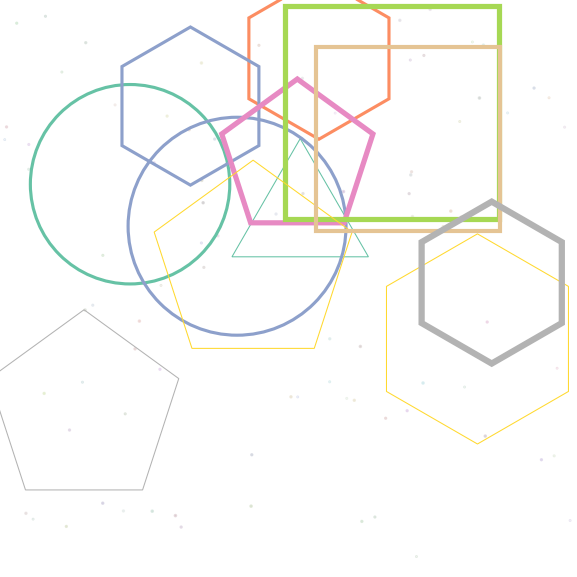[{"shape": "triangle", "thickness": 0.5, "radius": 0.68, "center": [0.52, 0.623]}, {"shape": "circle", "thickness": 1.5, "radius": 0.86, "center": [0.225, 0.68]}, {"shape": "hexagon", "thickness": 1.5, "radius": 0.7, "center": [0.552, 0.898]}, {"shape": "hexagon", "thickness": 1.5, "radius": 0.68, "center": [0.33, 0.815]}, {"shape": "circle", "thickness": 1.5, "radius": 0.94, "center": [0.411, 0.607]}, {"shape": "pentagon", "thickness": 2.5, "radius": 0.69, "center": [0.515, 0.725]}, {"shape": "square", "thickness": 2.5, "radius": 0.92, "center": [0.679, 0.804]}, {"shape": "hexagon", "thickness": 0.5, "radius": 0.91, "center": [0.827, 0.412]}, {"shape": "pentagon", "thickness": 0.5, "radius": 0.9, "center": [0.438, 0.542]}, {"shape": "square", "thickness": 2, "radius": 0.8, "center": [0.706, 0.758]}, {"shape": "pentagon", "thickness": 0.5, "radius": 0.86, "center": [0.146, 0.29]}, {"shape": "hexagon", "thickness": 3, "radius": 0.7, "center": [0.851, 0.51]}]